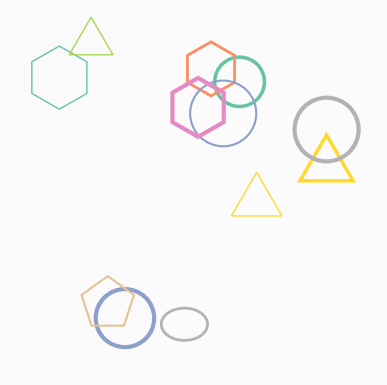[{"shape": "circle", "thickness": 2.5, "radius": 0.32, "center": [0.618, 0.788]}, {"shape": "hexagon", "thickness": 1, "radius": 0.41, "center": [0.153, 0.798]}, {"shape": "hexagon", "thickness": 2, "radius": 0.35, "center": [0.544, 0.821]}, {"shape": "circle", "thickness": 3, "radius": 0.38, "center": [0.322, 0.174]}, {"shape": "circle", "thickness": 1.5, "radius": 0.43, "center": [0.576, 0.705]}, {"shape": "hexagon", "thickness": 3, "radius": 0.38, "center": [0.511, 0.721]}, {"shape": "triangle", "thickness": 1, "radius": 0.33, "center": [0.235, 0.89]}, {"shape": "triangle", "thickness": 2.5, "radius": 0.4, "center": [0.843, 0.57]}, {"shape": "triangle", "thickness": 1, "radius": 0.38, "center": [0.662, 0.477]}, {"shape": "pentagon", "thickness": 1.5, "radius": 0.36, "center": [0.278, 0.212]}, {"shape": "circle", "thickness": 3, "radius": 0.41, "center": [0.843, 0.664]}, {"shape": "oval", "thickness": 2, "radius": 0.3, "center": [0.476, 0.158]}]